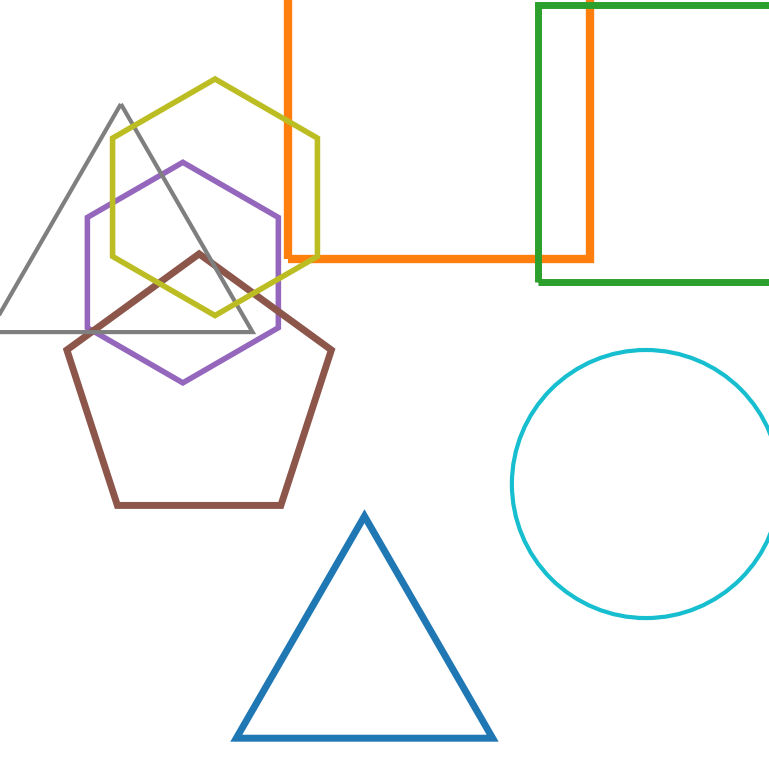[{"shape": "triangle", "thickness": 2.5, "radius": 0.96, "center": [0.473, 0.137]}, {"shape": "square", "thickness": 3, "radius": 0.98, "center": [0.57, 0.86]}, {"shape": "square", "thickness": 2.5, "radius": 0.9, "center": [0.879, 0.814]}, {"shape": "hexagon", "thickness": 2, "radius": 0.72, "center": [0.237, 0.646]}, {"shape": "pentagon", "thickness": 2.5, "radius": 0.9, "center": [0.259, 0.49]}, {"shape": "triangle", "thickness": 1.5, "radius": 0.99, "center": [0.157, 0.667]}, {"shape": "hexagon", "thickness": 2, "radius": 0.77, "center": [0.279, 0.744]}, {"shape": "circle", "thickness": 1.5, "radius": 0.87, "center": [0.839, 0.371]}]